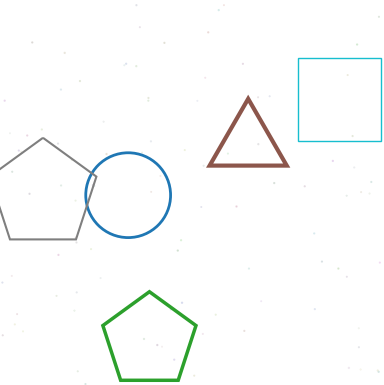[{"shape": "circle", "thickness": 2, "radius": 0.55, "center": [0.333, 0.493]}, {"shape": "pentagon", "thickness": 2.5, "radius": 0.64, "center": [0.388, 0.115]}, {"shape": "triangle", "thickness": 3, "radius": 0.58, "center": [0.645, 0.628]}, {"shape": "pentagon", "thickness": 1.5, "radius": 0.73, "center": [0.112, 0.496]}, {"shape": "square", "thickness": 1, "radius": 0.54, "center": [0.882, 0.741]}]